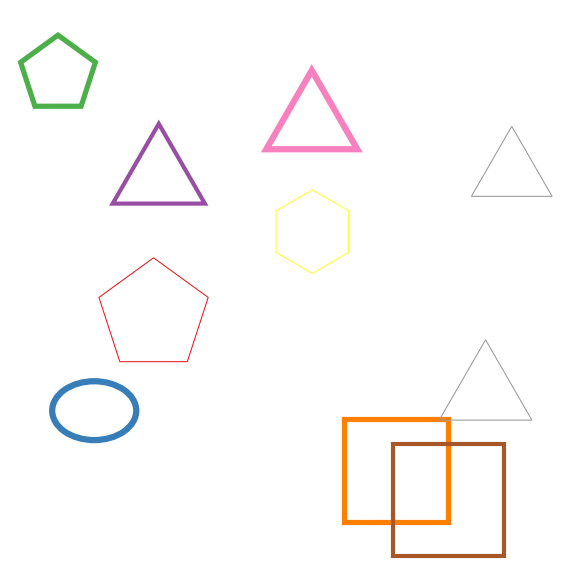[{"shape": "pentagon", "thickness": 0.5, "radius": 0.5, "center": [0.266, 0.453]}, {"shape": "oval", "thickness": 3, "radius": 0.36, "center": [0.163, 0.288]}, {"shape": "pentagon", "thickness": 2.5, "radius": 0.34, "center": [0.1, 0.87]}, {"shape": "triangle", "thickness": 2, "radius": 0.46, "center": [0.275, 0.693]}, {"shape": "square", "thickness": 2.5, "radius": 0.45, "center": [0.686, 0.184]}, {"shape": "hexagon", "thickness": 0.5, "radius": 0.36, "center": [0.541, 0.598]}, {"shape": "square", "thickness": 2, "radius": 0.48, "center": [0.777, 0.134]}, {"shape": "triangle", "thickness": 3, "radius": 0.45, "center": [0.54, 0.786]}, {"shape": "triangle", "thickness": 0.5, "radius": 0.4, "center": [0.886, 0.7]}, {"shape": "triangle", "thickness": 0.5, "radius": 0.46, "center": [0.841, 0.318]}]